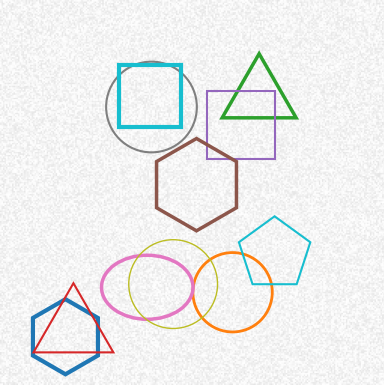[{"shape": "hexagon", "thickness": 3, "radius": 0.49, "center": [0.17, 0.125]}, {"shape": "circle", "thickness": 2, "radius": 0.52, "center": [0.604, 0.241]}, {"shape": "triangle", "thickness": 2.5, "radius": 0.55, "center": [0.673, 0.749]}, {"shape": "triangle", "thickness": 1.5, "radius": 0.6, "center": [0.191, 0.145]}, {"shape": "square", "thickness": 1.5, "radius": 0.44, "center": [0.625, 0.674]}, {"shape": "hexagon", "thickness": 2.5, "radius": 0.6, "center": [0.51, 0.52]}, {"shape": "oval", "thickness": 2.5, "radius": 0.59, "center": [0.382, 0.254]}, {"shape": "circle", "thickness": 1.5, "radius": 0.59, "center": [0.393, 0.722]}, {"shape": "circle", "thickness": 1, "radius": 0.58, "center": [0.45, 0.262]}, {"shape": "square", "thickness": 3, "radius": 0.4, "center": [0.389, 0.752]}, {"shape": "pentagon", "thickness": 1.5, "radius": 0.49, "center": [0.713, 0.341]}]